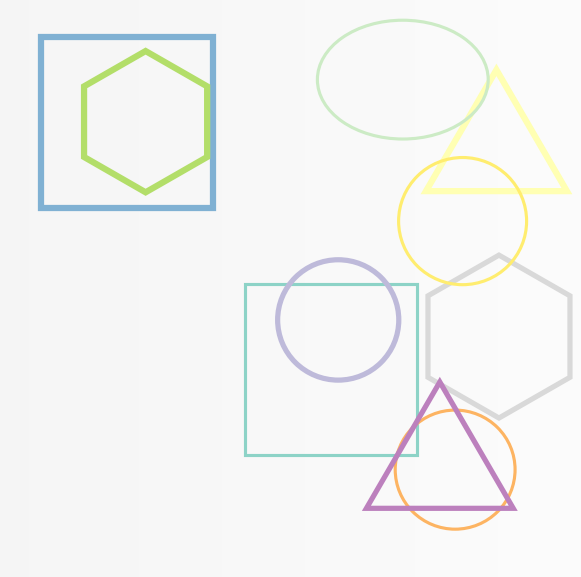[{"shape": "square", "thickness": 1.5, "radius": 0.74, "center": [0.57, 0.36]}, {"shape": "triangle", "thickness": 3, "radius": 0.7, "center": [0.854, 0.738]}, {"shape": "circle", "thickness": 2.5, "radius": 0.52, "center": [0.582, 0.445]}, {"shape": "square", "thickness": 3, "radius": 0.74, "center": [0.218, 0.786]}, {"shape": "circle", "thickness": 1.5, "radius": 0.52, "center": [0.783, 0.186]}, {"shape": "hexagon", "thickness": 3, "radius": 0.61, "center": [0.251, 0.788]}, {"shape": "hexagon", "thickness": 2.5, "radius": 0.71, "center": [0.858, 0.416]}, {"shape": "triangle", "thickness": 2.5, "radius": 0.73, "center": [0.757, 0.192]}, {"shape": "oval", "thickness": 1.5, "radius": 0.73, "center": [0.693, 0.861]}, {"shape": "circle", "thickness": 1.5, "radius": 0.55, "center": [0.796, 0.616]}]